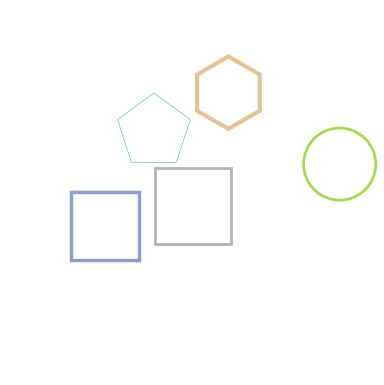[{"shape": "pentagon", "thickness": 0.5, "radius": 0.5, "center": [0.4, 0.659]}, {"shape": "square", "thickness": 2.5, "radius": 0.44, "center": [0.272, 0.413]}, {"shape": "circle", "thickness": 2, "radius": 0.47, "center": [0.882, 0.574]}, {"shape": "hexagon", "thickness": 3, "radius": 0.47, "center": [0.593, 0.759]}, {"shape": "square", "thickness": 2, "radius": 0.5, "center": [0.502, 0.464]}]